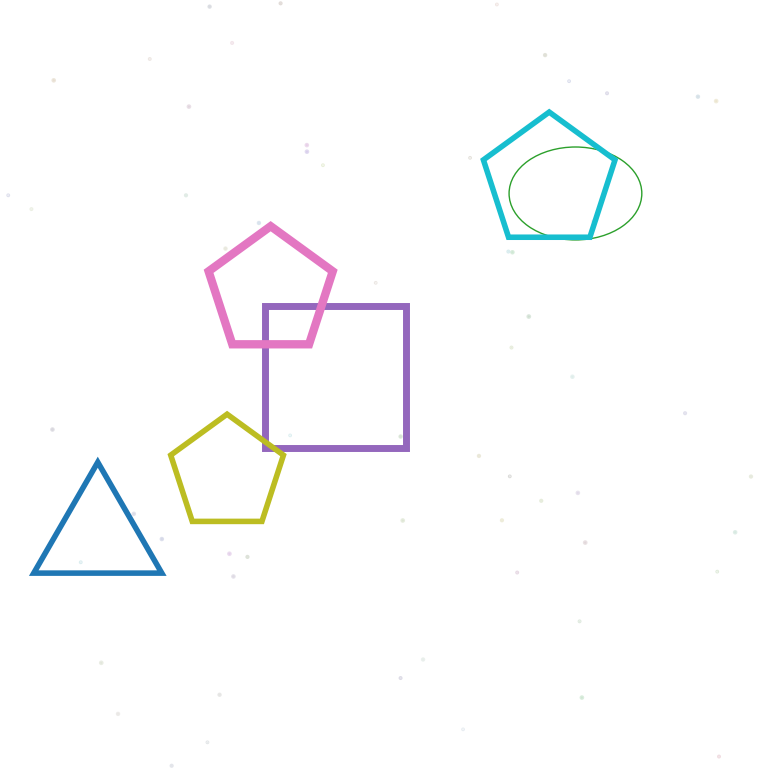[{"shape": "triangle", "thickness": 2, "radius": 0.48, "center": [0.127, 0.304]}, {"shape": "oval", "thickness": 0.5, "radius": 0.43, "center": [0.747, 0.749]}, {"shape": "square", "thickness": 2.5, "radius": 0.46, "center": [0.436, 0.511]}, {"shape": "pentagon", "thickness": 3, "radius": 0.42, "center": [0.352, 0.621]}, {"shape": "pentagon", "thickness": 2, "radius": 0.38, "center": [0.295, 0.385]}, {"shape": "pentagon", "thickness": 2, "radius": 0.45, "center": [0.713, 0.765]}]